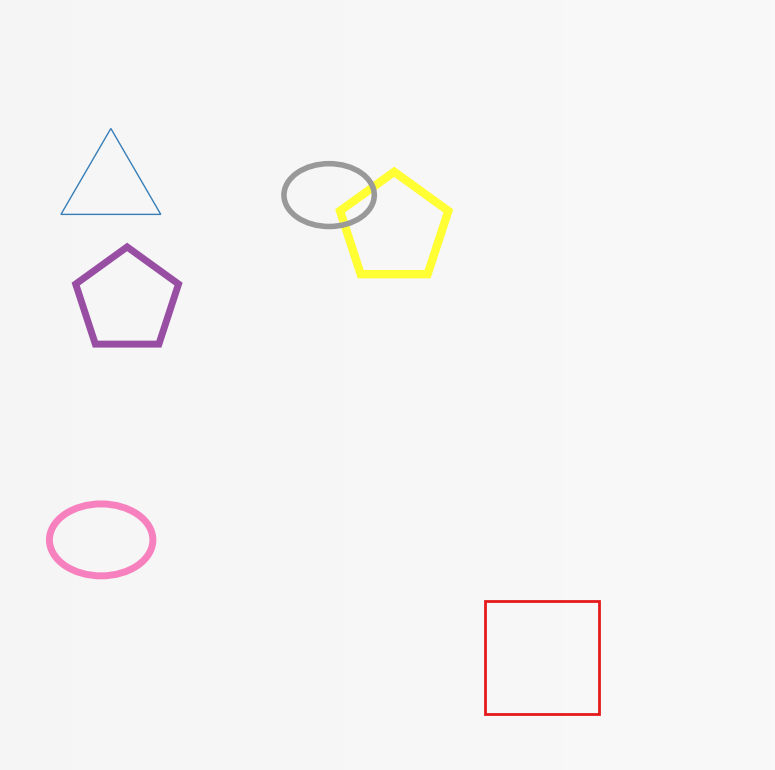[{"shape": "square", "thickness": 1, "radius": 0.37, "center": [0.699, 0.147]}, {"shape": "triangle", "thickness": 0.5, "radius": 0.37, "center": [0.143, 0.759]}, {"shape": "pentagon", "thickness": 2.5, "radius": 0.35, "center": [0.164, 0.61]}, {"shape": "pentagon", "thickness": 3, "radius": 0.37, "center": [0.509, 0.703]}, {"shape": "oval", "thickness": 2.5, "radius": 0.33, "center": [0.131, 0.299]}, {"shape": "oval", "thickness": 2, "radius": 0.29, "center": [0.425, 0.747]}]